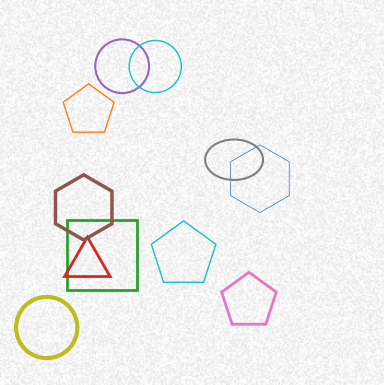[{"shape": "hexagon", "thickness": 0.5, "radius": 0.44, "center": [0.675, 0.536]}, {"shape": "pentagon", "thickness": 1, "radius": 0.35, "center": [0.23, 0.713]}, {"shape": "square", "thickness": 2, "radius": 0.45, "center": [0.265, 0.338]}, {"shape": "triangle", "thickness": 2, "radius": 0.34, "center": [0.227, 0.316]}, {"shape": "circle", "thickness": 1.5, "radius": 0.35, "center": [0.317, 0.828]}, {"shape": "hexagon", "thickness": 2.5, "radius": 0.42, "center": [0.217, 0.461]}, {"shape": "pentagon", "thickness": 2, "radius": 0.37, "center": [0.647, 0.218]}, {"shape": "oval", "thickness": 1.5, "radius": 0.38, "center": [0.608, 0.585]}, {"shape": "circle", "thickness": 3, "radius": 0.4, "center": [0.121, 0.149]}, {"shape": "pentagon", "thickness": 1, "radius": 0.44, "center": [0.477, 0.338]}, {"shape": "circle", "thickness": 1, "radius": 0.34, "center": [0.403, 0.827]}]